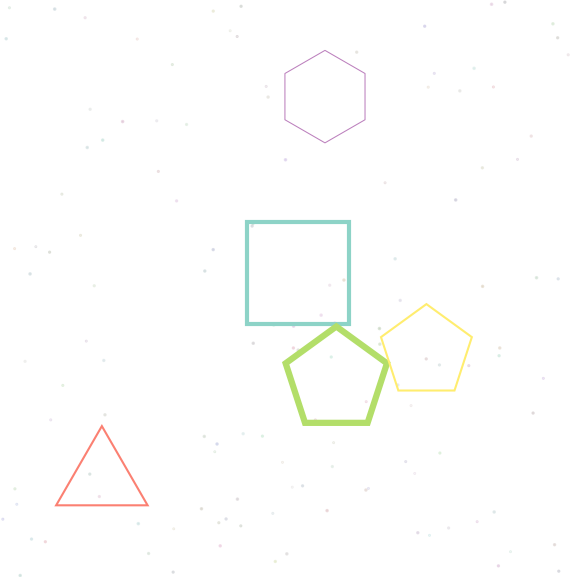[{"shape": "square", "thickness": 2, "radius": 0.44, "center": [0.515, 0.526]}, {"shape": "triangle", "thickness": 1, "radius": 0.46, "center": [0.176, 0.17]}, {"shape": "pentagon", "thickness": 3, "radius": 0.46, "center": [0.582, 0.342]}, {"shape": "hexagon", "thickness": 0.5, "radius": 0.4, "center": [0.563, 0.832]}, {"shape": "pentagon", "thickness": 1, "radius": 0.41, "center": [0.738, 0.39]}]